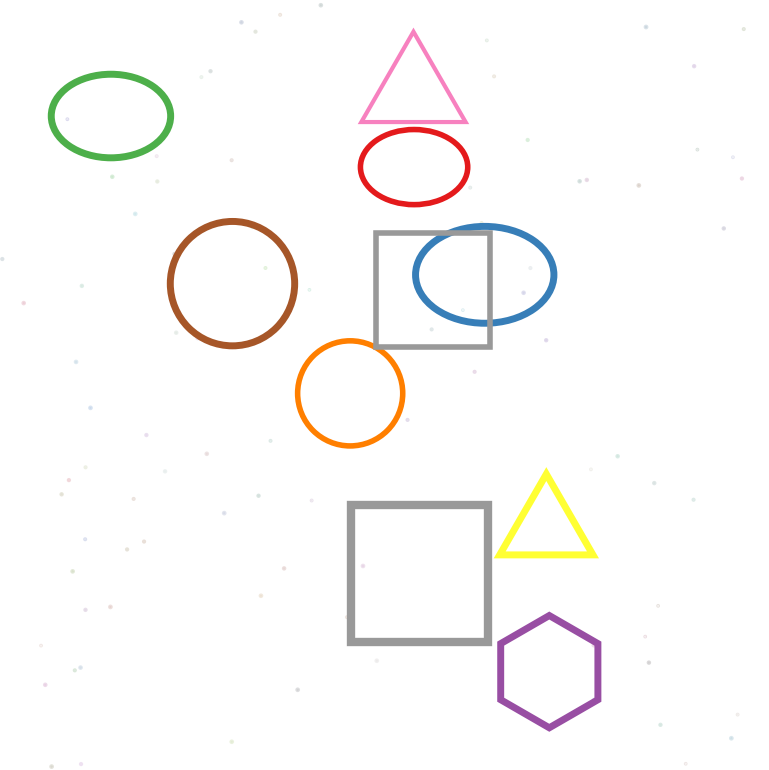[{"shape": "oval", "thickness": 2, "radius": 0.35, "center": [0.538, 0.783]}, {"shape": "oval", "thickness": 2.5, "radius": 0.45, "center": [0.63, 0.643]}, {"shape": "oval", "thickness": 2.5, "radius": 0.39, "center": [0.144, 0.849]}, {"shape": "hexagon", "thickness": 2.5, "radius": 0.36, "center": [0.713, 0.128]}, {"shape": "circle", "thickness": 2, "radius": 0.34, "center": [0.455, 0.489]}, {"shape": "triangle", "thickness": 2.5, "radius": 0.35, "center": [0.71, 0.314]}, {"shape": "circle", "thickness": 2.5, "radius": 0.4, "center": [0.302, 0.632]}, {"shape": "triangle", "thickness": 1.5, "radius": 0.39, "center": [0.537, 0.881]}, {"shape": "square", "thickness": 3, "radius": 0.45, "center": [0.545, 0.255]}, {"shape": "square", "thickness": 2, "radius": 0.37, "center": [0.563, 0.623]}]